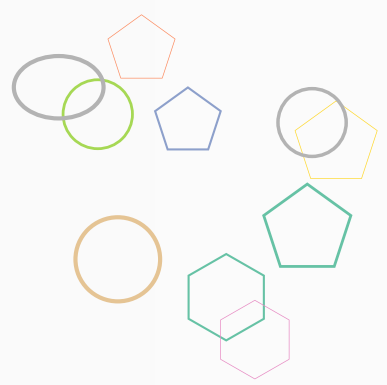[{"shape": "pentagon", "thickness": 2, "radius": 0.59, "center": [0.793, 0.404]}, {"shape": "hexagon", "thickness": 1.5, "radius": 0.56, "center": [0.584, 0.228]}, {"shape": "pentagon", "thickness": 0.5, "radius": 0.46, "center": [0.365, 0.871]}, {"shape": "pentagon", "thickness": 1.5, "radius": 0.44, "center": [0.485, 0.684]}, {"shape": "hexagon", "thickness": 0.5, "radius": 0.51, "center": [0.658, 0.118]}, {"shape": "circle", "thickness": 2, "radius": 0.45, "center": [0.252, 0.703]}, {"shape": "pentagon", "thickness": 0.5, "radius": 0.56, "center": [0.867, 0.626]}, {"shape": "circle", "thickness": 3, "radius": 0.55, "center": [0.304, 0.326]}, {"shape": "circle", "thickness": 2.5, "radius": 0.44, "center": [0.805, 0.682]}, {"shape": "oval", "thickness": 3, "radius": 0.58, "center": [0.151, 0.773]}]